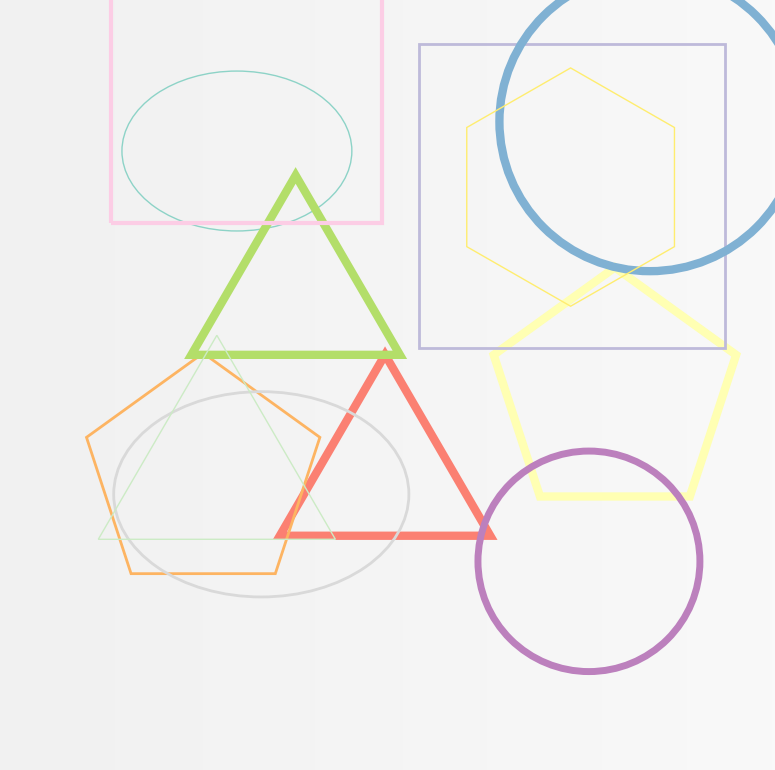[{"shape": "oval", "thickness": 0.5, "radius": 0.74, "center": [0.306, 0.804]}, {"shape": "pentagon", "thickness": 3, "radius": 0.82, "center": [0.793, 0.488]}, {"shape": "square", "thickness": 1, "radius": 0.99, "center": [0.738, 0.745]}, {"shape": "triangle", "thickness": 3, "radius": 0.78, "center": [0.497, 0.383]}, {"shape": "circle", "thickness": 3, "radius": 0.97, "center": [0.839, 0.842]}, {"shape": "pentagon", "thickness": 1, "radius": 0.79, "center": [0.262, 0.383]}, {"shape": "triangle", "thickness": 3, "radius": 0.78, "center": [0.381, 0.617]}, {"shape": "square", "thickness": 1.5, "radius": 0.87, "center": [0.318, 0.885]}, {"shape": "oval", "thickness": 1, "radius": 0.95, "center": [0.337, 0.358]}, {"shape": "circle", "thickness": 2.5, "radius": 0.72, "center": [0.76, 0.271]}, {"shape": "triangle", "thickness": 0.5, "radius": 0.88, "center": [0.28, 0.388]}, {"shape": "hexagon", "thickness": 0.5, "radius": 0.77, "center": [0.736, 0.757]}]